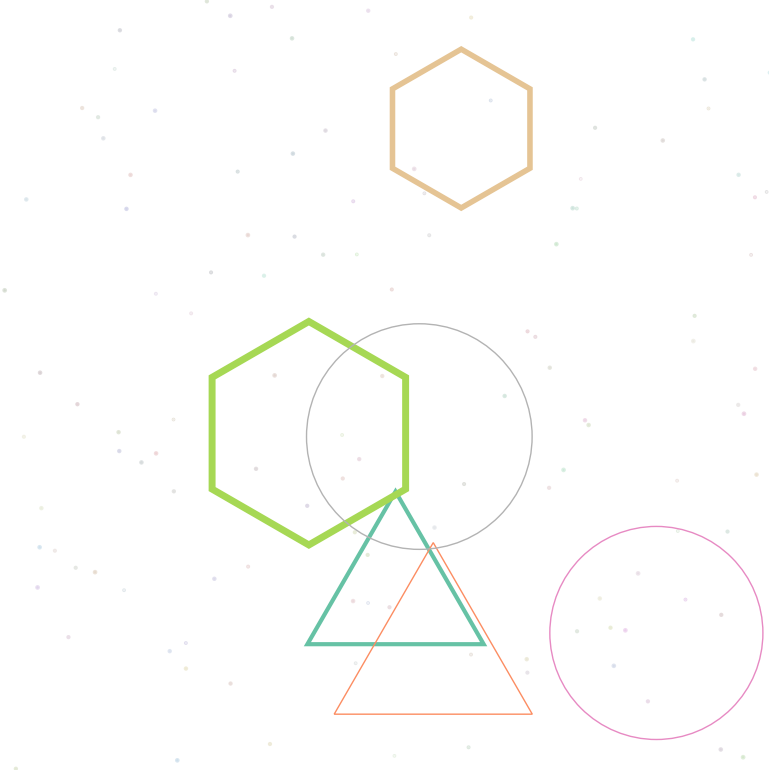[{"shape": "triangle", "thickness": 1.5, "radius": 0.66, "center": [0.514, 0.229]}, {"shape": "triangle", "thickness": 0.5, "radius": 0.74, "center": [0.563, 0.147]}, {"shape": "circle", "thickness": 0.5, "radius": 0.69, "center": [0.852, 0.178]}, {"shape": "hexagon", "thickness": 2.5, "radius": 0.73, "center": [0.401, 0.437]}, {"shape": "hexagon", "thickness": 2, "radius": 0.52, "center": [0.599, 0.833]}, {"shape": "circle", "thickness": 0.5, "radius": 0.73, "center": [0.545, 0.433]}]